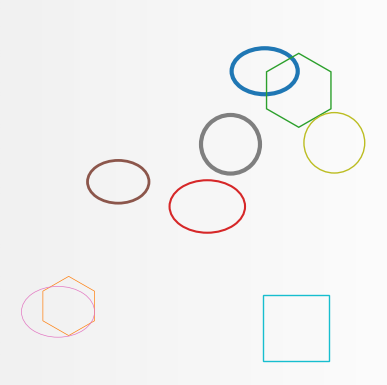[{"shape": "oval", "thickness": 3, "radius": 0.43, "center": [0.683, 0.815]}, {"shape": "hexagon", "thickness": 0.5, "radius": 0.38, "center": [0.177, 0.205]}, {"shape": "hexagon", "thickness": 1, "radius": 0.48, "center": [0.771, 0.765]}, {"shape": "oval", "thickness": 1.5, "radius": 0.49, "center": [0.535, 0.464]}, {"shape": "oval", "thickness": 2, "radius": 0.4, "center": [0.305, 0.528]}, {"shape": "oval", "thickness": 0.5, "radius": 0.47, "center": [0.15, 0.19]}, {"shape": "circle", "thickness": 3, "radius": 0.38, "center": [0.595, 0.625]}, {"shape": "circle", "thickness": 1, "radius": 0.39, "center": [0.863, 0.629]}, {"shape": "square", "thickness": 1, "radius": 0.43, "center": [0.765, 0.148]}]